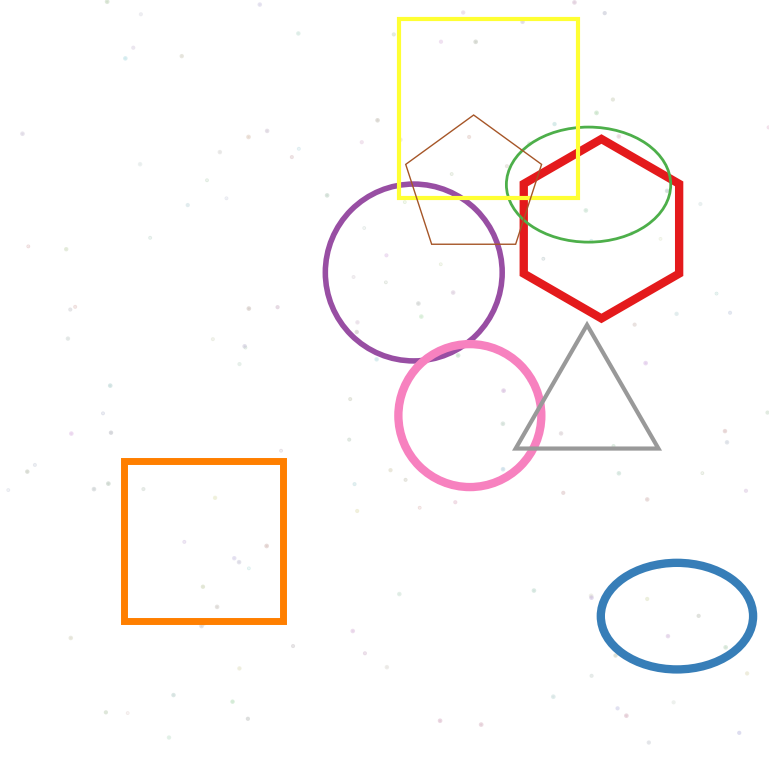[{"shape": "hexagon", "thickness": 3, "radius": 0.58, "center": [0.781, 0.703]}, {"shape": "oval", "thickness": 3, "radius": 0.49, "center": [0.879, 0.2]}, {"shape": "oval", "thickness": 1, "radius": 0.53, "center": [0.764, 0.76]}, {"shape": "circle", "thickness": 2, "radius": 0.57, "center": [0.537, 0.646]}, {"shape": "square", "thickness": 2.5, "radius": 0.52, "center": [0.264, 0.298]}, {"shape": "square", "thickness": 1.5, "radius": 0.58, "center": [0.634, 0.859]}, {"shape": "pentagon", "thickness": 0.5, "radius": 0.46, "center": [0.615, 0.758]}, {"shape": "circle", "thickness": 3, "radius": 0.46, "center": [0.61, 0.46]}, {"shape": "triangle", "thickness": 1.5, "radius": 0.54, "center": [0.762, 0.471]}]